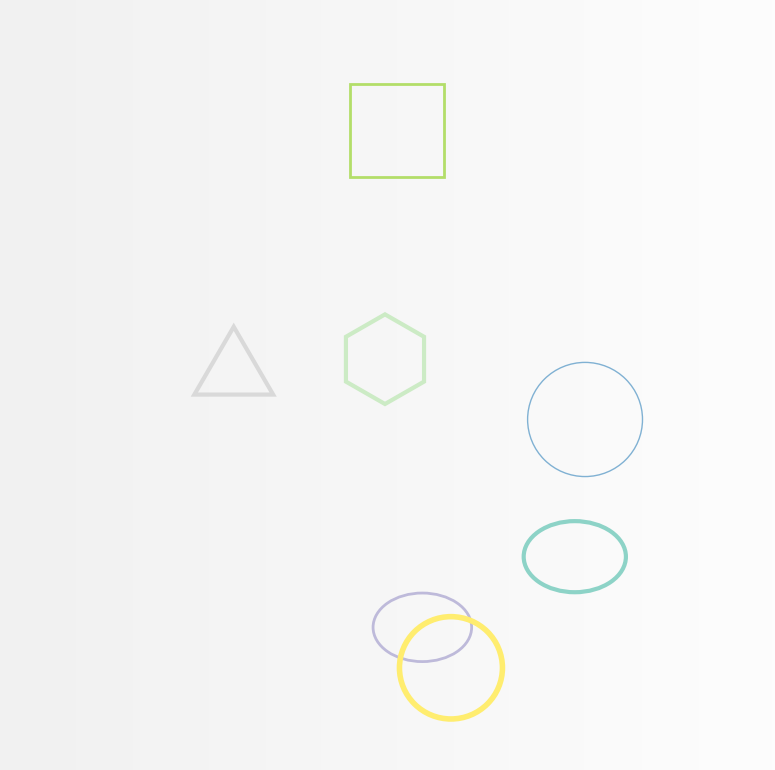[{"shape": "oval", "thickness": 1.5, "radius": 0.33, "center": [0.742, 0.277]}, {"shape": "oval", "thickness": 1, "radius": 0.32, "center": [0.545, 0.185]}, {"shape": "circle", "thickness": 0.5, "radius": 0.37, "center": [0.755, 0.455]}, {"shape": "square", "thickness": 1, "radius": 0.3, "center": [0.512, 0.83]}, {"shape": "triangle", "thickness": 1.5, "radius": 0.29, "center": [0.302, 0.517]}, {"shape": "hexagon", "thickness": 1.5, "radius": 0.29, "center": [0.497, 0.534]}, {"shape": "circle", "thickness": 2, "radius": 0.33, "center": [0.582, 0.133]}]